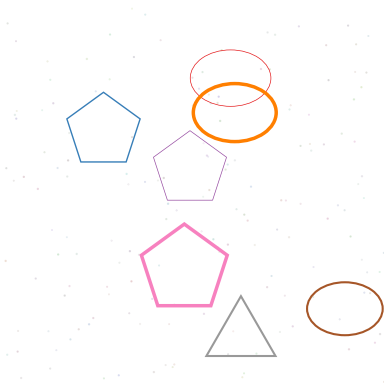[{"shape": "oval", "thickness": 0.5, "radius": 0.52, "center": [0.599, 0.797]}, {"shape": "pentagon", "thickness": 1, "radius": 0.5, "center": [0.269, 0.66]}, {"shape": "pentagon", "thickness": 0.5, "radius": 0.5, "center": [0.493, 0.561]}, {"shape": "oval", "thickness": 2.5, "radius": 0.54, "center": [0.61, 0.708]}, {"shape": "oval", "thickness": 1.5, "radius": 0.49, "center": [0.896, 0.198]}, {"shape": "pentagon", "thickness": 2.5, "radius": 0.59, "center": [0.479, 0.301]}, {"shape": "triangle", "thickness": 1.5, "radius": 0.52, "center": [0.626, 0.127]}]